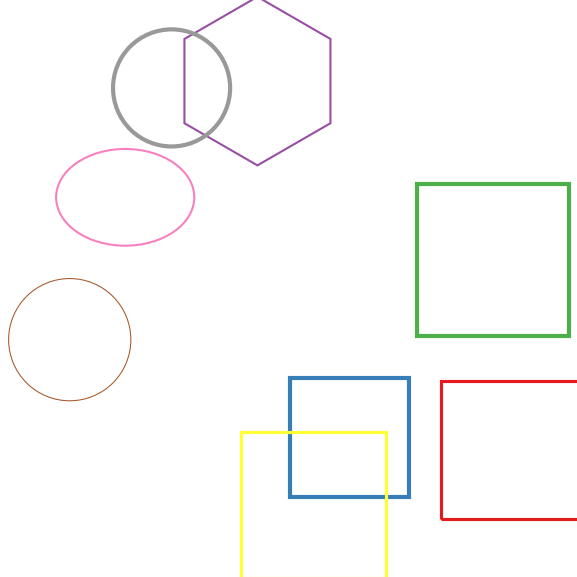[{"shape": "square", "thickness": 1.5, "radius": 0.6, "center": [0.883, 0.22]}, {"shape": "square", "thickness": 2, "radius": 0.52, "center": [0.605, 0.242]}, {"shape": "square", "thickness": 2, "radius": 0.66, "center": [0.853, 0.549]}, {"shape": "hexagon", "thickness": 1, "radius": 0.73, "center": [0.446, 0.859]}, {"shape": "square", "thickness": 1.5, "radius": 0.63, "center": [0.543, 0.125]}, {"shape": "circle", "thickness": 0.5, "radius": 0.53, "center": [0.121, 0.411]}, {"shape": "oval", "thickness": 1, "radius": 0.6, "center": [0.217, 0.657]}, {"shape": "circle", "thickness": 2, "radius": 0.51, "center": [0.297, 0.847]}]